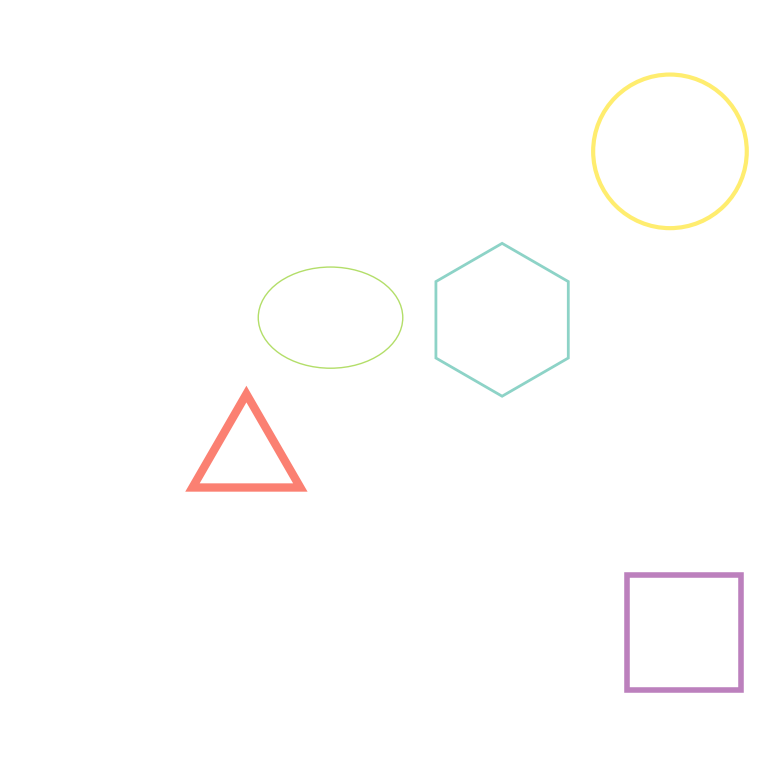[{"shape": "hexagon", "thickness": 1, "radius": 0.5, "center": [0.652, 0.585]}, {"shape": "triangle", "thickness": 3, "radius": 0.4, "center": [0.32, 0.407]}, {"shape": "oval", "thickness": 0.5, "radius": 0.47, "center": [0.429, 0.587]}, {"shape": "square", "thickness": 2, "radius": 0.37, "center": [0.888, 0.179]}, {"shape": "circle", "thickness": 1.5, "radius": 0.5, "center": [0.87, 0.803]}]